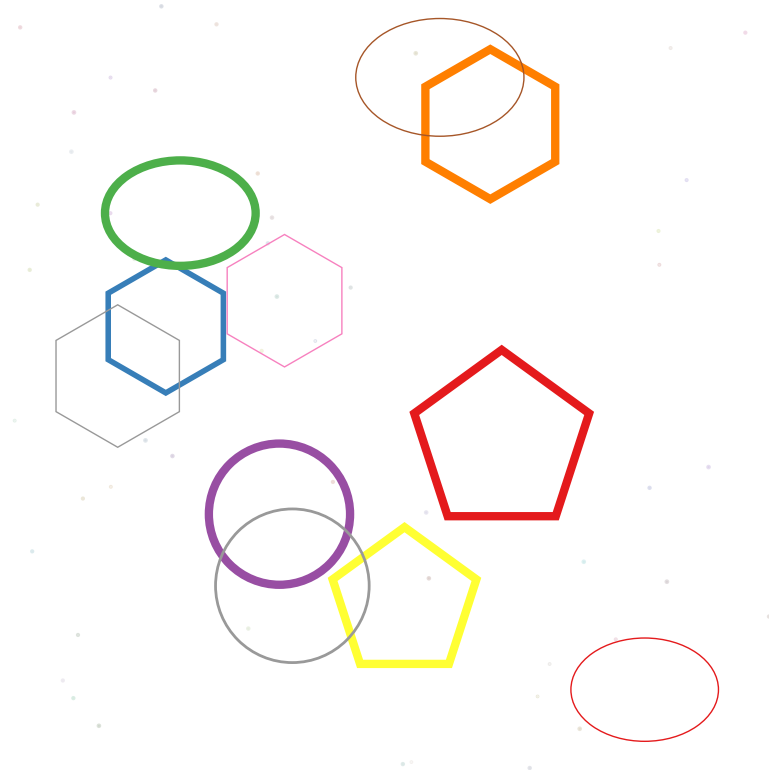[{"shape": "oval", "thickness": 0.5, "radius": 0.48, "center": [0.837, 0.104]}, {"shape": "pentagon", "thickness": 3, "radius": 0.6, "center": [0.652, 0.426]}, {"shape": "hexagon", "thickness": 2, "radius": 0.43, "center": [0.215, 0.576]}, {"shape": "oval", "thickness": 3, "radius": 0.49, "center": [0.234, 0.723]}, {"shape": "circle", "thickness": 3, "radius": 0.46, "center": [0.363, 0.332]}, {"shape": "hexagon", "thickness": 3, "radius": 0.49, "center": [0.637, 0.839]}, {"shape": "pentagon", "thickness": 3, "radius": 0.49, "center": [0.525, 0.217]}, {"shape": "oval", "thickness": 0.5, "radius": 0.55, "center": [0.571, 0.9]}, {"shape": "hexagon", "thickness": 0.5, "radius": 0.43, "center": [0.37, 0.609]}, {"shape": "circle", "thickness": 1, "radius": 0.5, "center": [0.38, 0.239]}, {"shape": "hexagon", "thickness": 0.5, "radius": 0.46, "center": [0.153, 0.512]}]